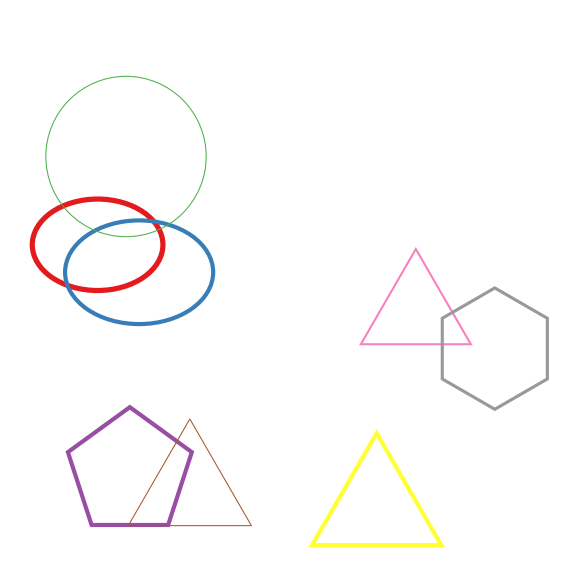[{"shape": "oval", "thickness": 2.5, "radius": 0.57, "center": [0.169, 0.575]}, {"shape": "oval", "thickness": 2, "radius": 0.64, "center": [0.241, 0.528]}, {"shape": "circle", "thickness": 0.5, "radius": 0.69, "center": [0.218, 0.728]}, {"shape": "pentagon", "thickness": 2, "radius": 0.56, "center": [0.225, 0.181]}, {"shape": "triangle", "thickness": 2, "radius": 0.65, "center": [0.652, 0.12]}, {"shape": "triangle", "thickness": 0.5, "radius": 0.62, "center": [0.329, 0.15]}, {"shape": "triangle", "thickness": 1, "radius": 0.55, "center": [0.72, 0.458]}, {"shape": "hexagon", "thickness": 1.5, "radius": 0.53, "center": [0.857, 0.395]}]